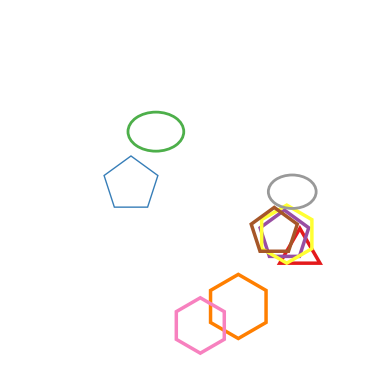[{"shape": "triangle", "thickness": 2.5, "radius": 0.3, "center": [0.779, 0.347]}, {"shape": "pentagon", "thickness": 1, "radius": 0.37, "center": [0.34, 0.521]}, {"shape": "oval", "thickness": 2, "radius": 0.36, "center": [0.405, 0.658]}, {"shape": "pentagon", "thickness": 2.5, "radius": 0.33, "center": [0.739, 0.388]}, {"shape": "hexagon", "thickness": 2.5, "radius": 0.42, "center": [0.619, 0.204]}, {"shape": "hexagon", "thickness": 2.5, "radius": 0.38, "center": [0.745, 0.392]}, {"shape": "pentagon", "thickness": 2.5, "radius": 0.31, "center": [0.712, 0.398]}, {"shape": "hexagon", "thickness": 2.5, "radius": 0.36, "center": [0.52, 0.155]}, {"shape": "oval", "thickness": 2, "radius": 0.31, "center": [0.759, 0.502]}]